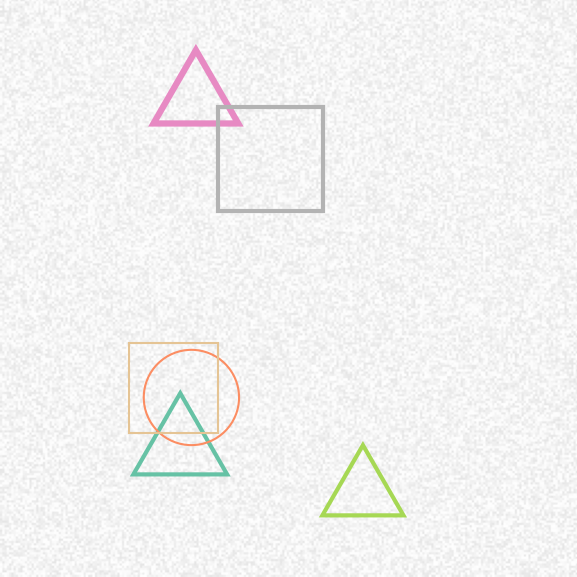[{"shape": "triangle", "thickness": 2, "radius": 0.47, "center": [0.312, 0.225]}, {"shape": "circle", "thickness": 1, "radius": 0.41, "center": [0.331, 0.311]}, {"shape": "triangle", "thickness": 3, "radius": 0.42, "center": [0.339, 0.828]}, {"shape": "triangle", "thickness": 2, "radius": 0.41, "center": [0.628, 0.147]}, {"shape": "square", "thickness": 1, "radius": 0.39, "center": [0.3, 0.327]}, {"shape": "square", "thickness": 2, "radius": 0.45, "center": [0.469, 0.723]}]